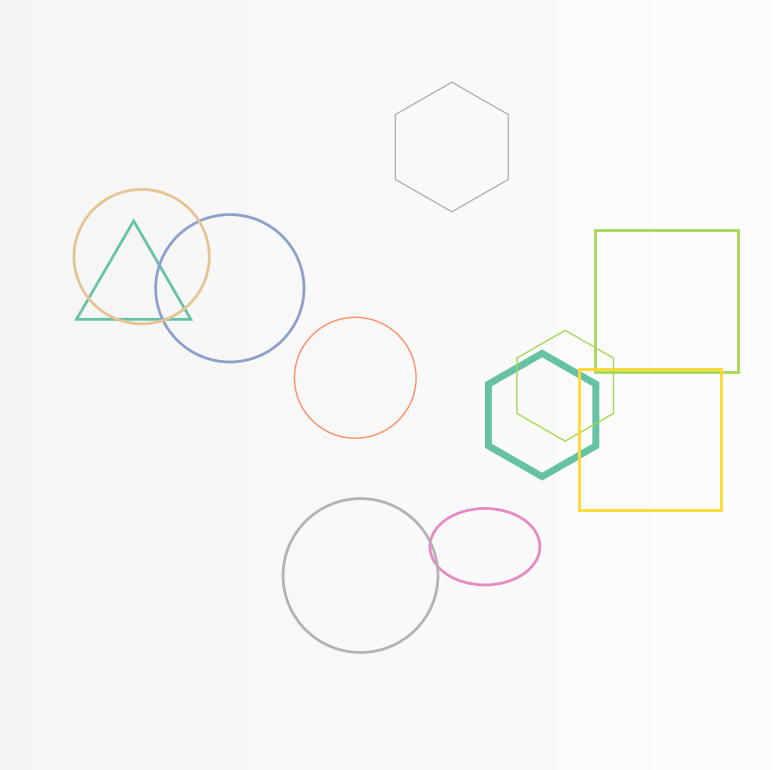[{"shape": "hexagon", "thickness": 2.5, "radius": 0.4, "center": [0.7, 0.461]}, {"shape": "triangle", "thickness": 1, "radius": 0.43, "center": [0.172, 0.628]}, {"shape": "circle", "thickness": 0.5, "radius": 0.39, "center": [0.458, 0.509]}, {"shape": "circle", "thickness": 1, "radius": 0.48, "center": [0.297, 0.626]}, {"shape": "oval", "thickness": 1, "radius": 0.35, "center": [0.626, 0.29]}, {"shape": "hexagon", "thickness": 0.5, "radius": 0.36, "center": [0.729, 0.499]}, {"shape": "square", "thickness": 1, "radius": 0.46, "center": [0.86, 0.609]}, {"shape": "square", "thickness": 1, "radius": 0.46, "center": [0.839, 0.429]}, {"shape": "circle", "thickness": 1, "radius": 0.44, "center": [0.183, 0.667]}, {"shape": "hexagon", "thickness": 0.5, "radius": 0.42, "center": [0.583, 0.809]}, {"shape": "circle", "thickness": 1, "radius": 0.5, "center": [0.465, 0.253]}]